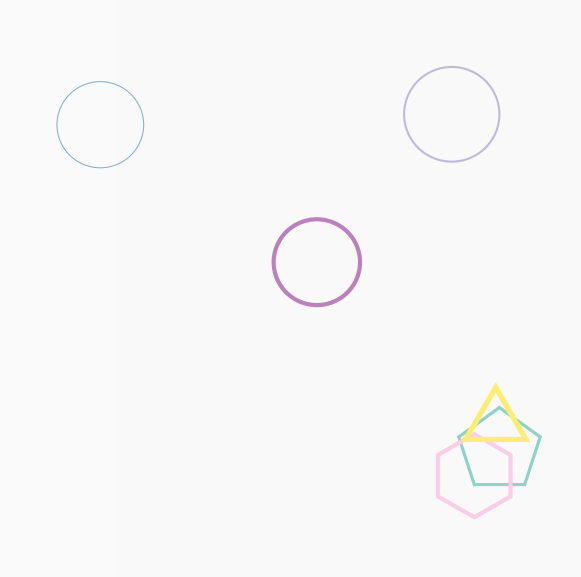[{"shape": "pentagon", "thickness": 1.5, "radius": 0.37, "center": [0.859, 0.22]}, {"shape": "circle", "thickness": 1, "radius": 0.41, "center": [0.777, 0.801]}, {"shape": "circle", "thickness": 0.5, "radius": 0.37, "center": [0.173, 0.783]}, {"shape": "hexagon", "thickness": 2, "radius": 0.36, "center": [0.816, 0.175]}, {"shape": "circle", "thickness": 2, "radius": 0.37, "center": [0.545, 0.545]}, {"shape": "triangle", "thickness": 2.5, "radius": 0.3, "center": [0.853, 0.268]}]